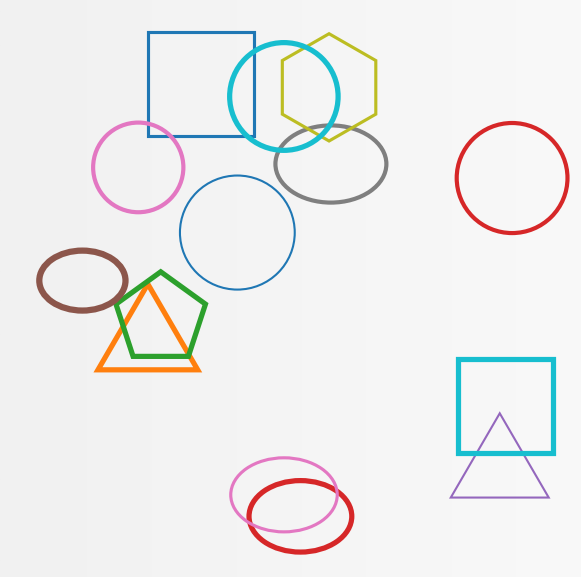[{"shape": "square", "thickness": 1.5, "radius": 0.45, "center": [0.346, 0.854]}, {"shape": "circle", "thickness": 1, "radius": 0.49, "center": [0.408, 0.596]}, {"shape": "triangle", "thickness": 2.5, "radius": 0.5, "center": [0.254, 0.408]}, {"shape": "pentagon", "thickness": 2.5, "radius": 0.4, "center": [0.277, 0.448]}, {"shape": "oval", "thickness": 2.5, "radius": 0.44, "center": [0.517, 0.105]}, {"shape": "circle", "thickness": 2, "radius": 0.48, "center": [0.881, 0.691]}, {"shape": "triangle", "thickness": 1, "radius": 0.49, "center": [0.86, 0.186]}, {"shape": "oval", "thickness": 3, "radius": 0.37, "center": [0.142, 0.513]}, {"shape": "oval", "thickness": 1.5, "radius": 0.46, "center": [0.489, 0.142]}, {"shape": "circle", "thickness": 2, "radius": 0.39, "center": [0.238, 0.709]}, {"shape": "oval", "thickness": 2, "radius": 0.48, "center": [0.569, 0.715]}, {"shape": "hexagon", "thickness": 1.5, "radius": 0.46, "center": [0.566, 0.848]}, {"shape": "circle", "thickness": 2.5, "radius": 0.47, "center": [0.488, 0.832]}, {"shape": "square", "thickness": 2.5, "radius": 0.41, "center": [0.87, 0.296]}]